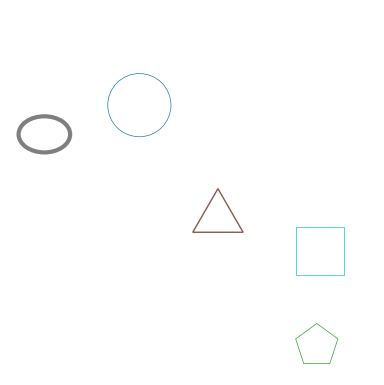[{"shape": "circle", "thickness": 0.5, "radius": 0.41, "center": [0.362, 0.727]}, {"shape": "pentagon", "thickness": 0.5, "radius": 0.29, "center": [0.823, 0.102]}, {"shape": "triangle", "thickness": 1, "radius": 0.38, "center": [0.566, 0.434]}, {"shape": "oval", "thickness": 3, "radius": 0.33, "center": [0.115, 0.651]}, {"shape": "square", "thickness": 0.5, "radius": 0.31, "center": [0.831, 0.349]}]